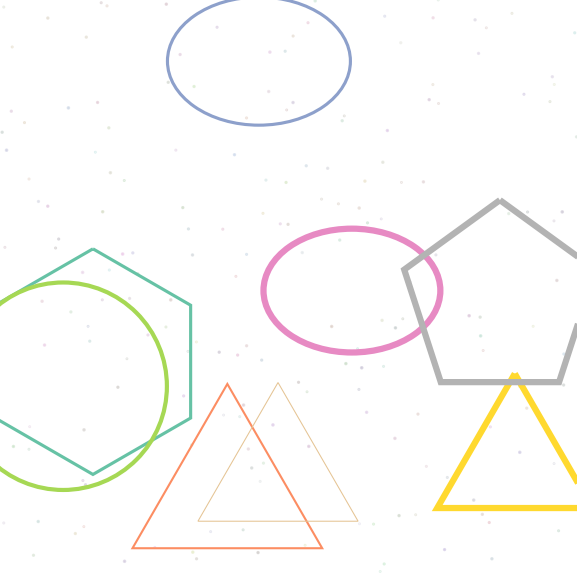[{"shape": "hexagon", "thickness": 1.5, "radius": 0.98, "center": [0.161, 0.373]}, {"shape": "triangle", "thickness": 1, "radius": 0.95, "center": [0.394, 0.145]}, {"shape": "oval", "thickness": 1.5, "radius": 0.79, "center": [0.448, 0.893]}, {"shape": "oval", "thickness": 3, "radius": 0.77, "center": [0.609, 0.496]}, {"shape": "circle", "thickness": 2, "radius": 0.9, "center": [0.109, 0.33]}, {"shape": "triangle", "thickness": 3, "radius": 0.78, "center": [0.891, 0.197]}, {"shape": "triangle", "thickness": 0.5, "radius": 0.8, "center": [0.481, 0.177]}, {"shape": "pentagon", "thickness": 3, "radius": 0.87, "center": [0.866, 0.478]}]